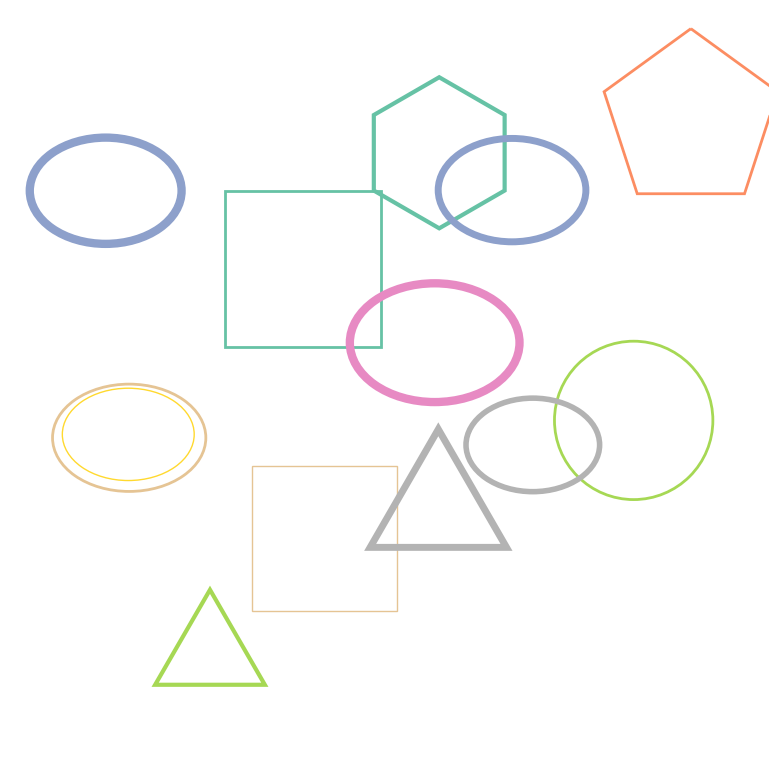[{"shape": "square", "thickness": 1, "radius": 0.51, "center": [0.393, 0.651]}, {"shape": "hexagon", "thickness": 1.5, "radius": 0.49, "center": [0.57, 0.802]}, {"shape": "pentagon", "thickness": 1, "radius": 0.59, "center": [0.897, 0.844]}, {"shape": "oval", "thickness": 2.5, "radius": 0.48, "center": [0.665, 0.753]}, {"shape": "oval", "thickness": 3, "radius": 0.49, "center": [0.137, 0.752]}, {"shape": "oval", "thickness": 3, "radius": 0.55, "center": [0.565, 0.555]}, {"shape": "circle", "thickness": 1, "radius": 0.51, "center": [0.823, 0.454]}, {"shape": "triangle", "thickness": 1.5, "radius": 0.41, "center": [0.273, 0.152]}, {"shape": "oval", "thickness": 0.5, "radius": 0.43, "center": [0.167, 0.436]}, {"shape": "square", "thickness": 0.5, "radius": 0.47, "center": [0.421, 0.3]}, {"shape": "oval", "thickness": 1, "radius": 0.5, "center": [0.168, 0.431]}, {"shape": "oval", "thickness": 2, "radius": 0.43, "center": [0.692, 0.422]}, {"shape": "triangle", "thickness": 2.5, "radius": 0.51, "center": [0.569, 0.34]}]